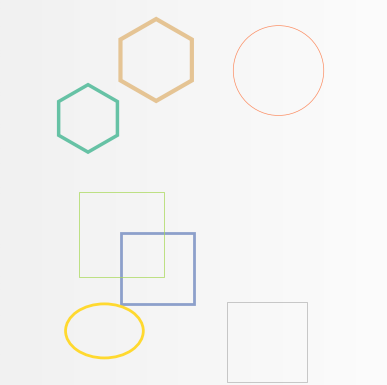[{"shape": "hexagon", "thickness": 2.5, "radius": 0.44, "center": [0.227, 0.692]}, {"shape": "circle", "thickness": 0.5, "radius": 0.58, "center": [0.719, 0.817]}, {"shape": "square", "thickness": 2, "radius": 0.47, "center": [0.406, 0.302]}, {"shape": "square", "thickness": 0.5, "radius": 0.55, "center": [0.313, 0.392]}, {"shape": "oval", "thickness": 2, "radius": 0.5, "center": [0.269, 0.141]}, {"shape": "hexagon", "thickness": 3, "radius": 0.53, "center": [0.403, 0.844]}, {"shape": "square", "thickness": 0.5, "radius": 0.52, "center": [0.69, 0.112]}]